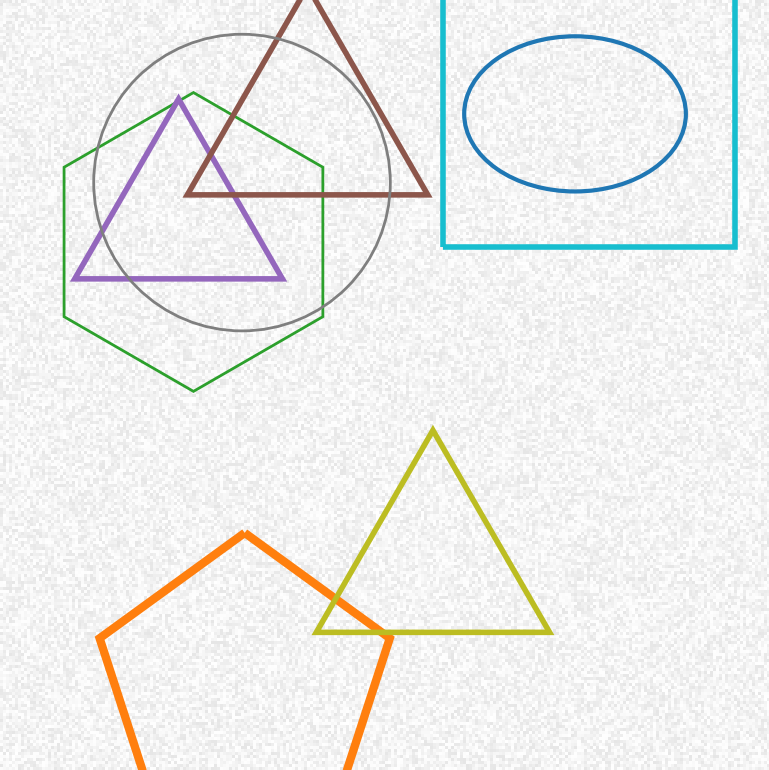[{"shape": "oval", "thickness": 1.5, "radius": 0.72, "center": [0.747, 0.852]}, {"shape": "pentagon", "thickness": 3, "radius": 0.99, "center": [0.318, 0.11]}, {"shape": "hexagon", "thickness": 1, "radius": 0.97, "center": [0.251, 0.686]}, {"shape": "triangle", "thickness": 2, "radius": 0.78, "center": [0.232, 0.716]}, {"shape": "triangle", "thickness": 2, "radius": 0.9, "center": [0.399, 0.837]}, {"shape": "circle", "thickness": 1, "radius": 0.96, "center": [0.314, 0.763]}, {"shape": "triangle", "thickness": 2, "radius": 0.87, "center": [0.562, 0.266]}, {"shape": "square", "thickness": 2, "radius": 0.95, "center": [0.765, 0.868]}]